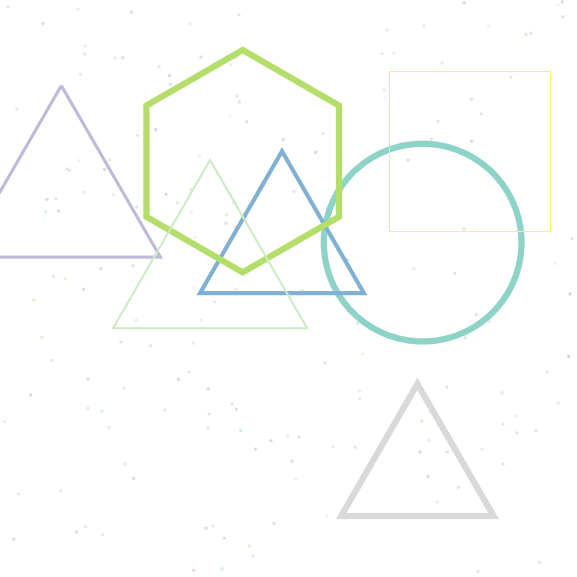[{"shape": "circle", "thickness": 3, "radius": 0.86, "center": [0.732, 0.579]}, {"shape": "triangle", "thickness": 1.5, "radius": 0.99, "center": [0.106, 0.653]}, {"shape": "triangle", "thickness": 2, "radius": 0.82, "center": [0.488, 0.573]}, {"shape": "hexagon", "thickness": 3, "radius": 0.96, "center": [0.42, 0.72]}, {"shape": "triangle", "thickness": 3, "radius": 0.76, "center": [0.723, 0.182]}, {"shape": "triangle", "thickness": 1, "radius": 0.97, "center": [0.364, 0.528]}, {"shape": "square", "thickness": 0.5, "radius": 0.69, "center": [0.813, 0.738]}]